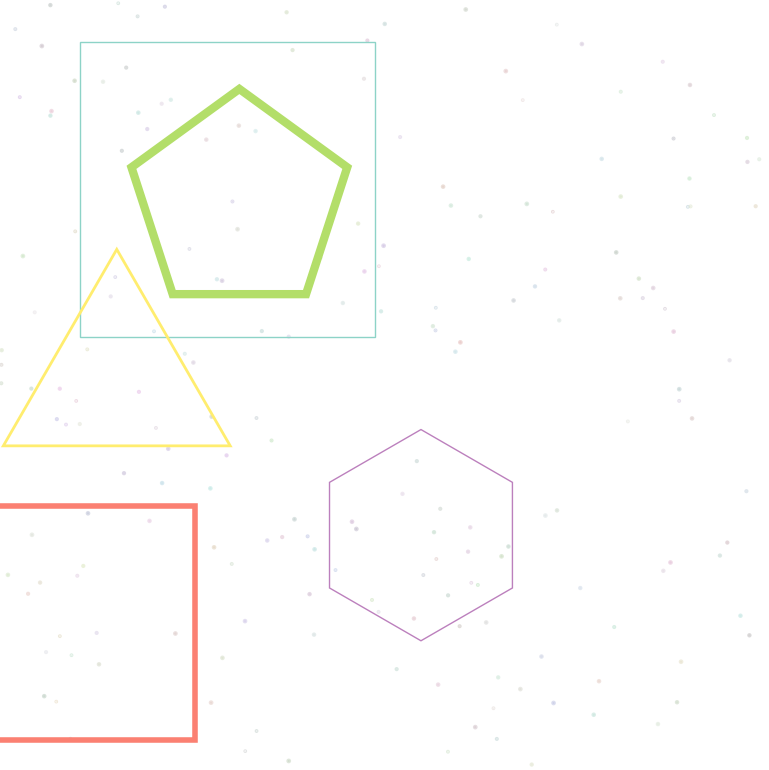[{"shape": "square", "thickness": 0.5, "radius": 0.96, "center": [0.295, 0.754]}, {"shape": "square", "thickness": 2, "radius": 0.76, "center": [0.101, 0.191]}, {"shape": "pentagon", "thickness": 3, "radius": 0.74, "center": [0.311, 0.737]}, {"shape": "hexagon", "thickness": 0.5, "radius": 0.69, "center": [0.547, 0.305]}, {"shape": "triangle", "thickness": 1, "radius": 0.85, "center": [0.152, 0.506]}]